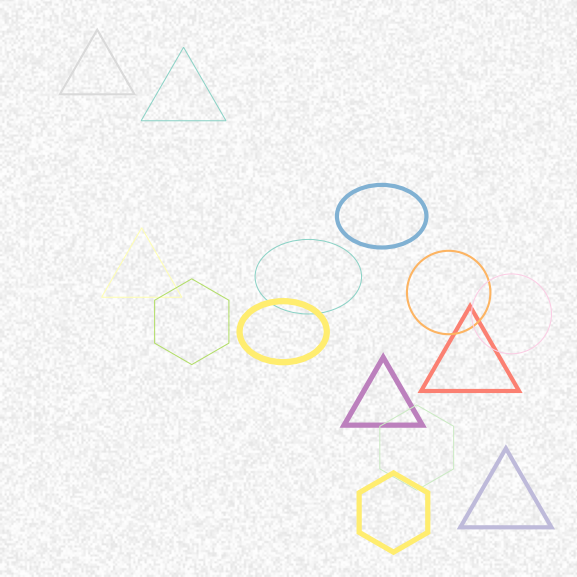[{"shape": "oval", "thickness": 0.5, "radius": 0.46, "center": [0.534, 0.52]}, {"shape": "triangle", "thickness": 0.5, "radius": 0.42, "center": [0.318, 0.832]}, {"shape": "triangle", "thickness": 0.5, "radius": 0.4, "center": [0.245, 0.524]}, {"shape": "triangle", "thickness": 2, "radius": 0.46, "center": [0.876, 0.132]}, {"shape": "triangle", "thickness": 2, "radius": 0.49, "center": [0.814, 0.371]}, {"shape": "oval", "thickness": 2, "radius": 0.39, "center": [0.661, 0.625]}, {"shape": "circle", "thickness": 1, "radius": 0.36, "center": [0.777, 0.493]}, {"shape": "hexagon", "thickness": 0.5, "radius": 0.37, "center": [0.332, 0.442]}, {"shape": "circle", "thickness": 0.5, "radius": 0.35, "center": [0.886, 0.456]}, {"shape": "triangle", "thickness": 1, "radius": 0.37, "center": [0.168, 0.873]}, {"shape": "triangle", "thickness": 2.5, "radius": 0.39, "center": [0.664, 0.302]}, {"shape": "hexagon", "thickness": 0.5, "radius": 0.37, "center": [0.722, 0.224]}, {"shape": "hexagon", "thickness": 2.5, "radius": 0.34, "center": [0.681, 0.112]}, {"shape": "oval", "thickness": 3, "radius": 0.38, "center": [0.49, 0.425]}]